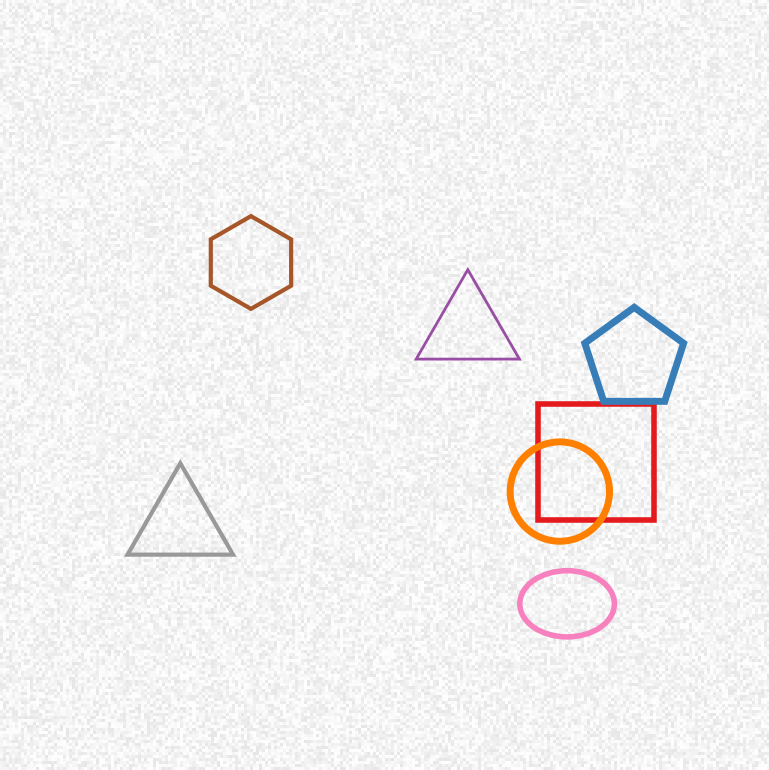[{"shape": "square", "thickness": 2, "radius": 0.38, "center": [0.774, 0.4]}, {"shape": "pentagon", "thickness": 2.5, "radius": 0.34, "center": [0.824, 0.533]}, {"shape": "triangle", "thickness": 1, "radius": 0.39, "center": [0.608, 0.572]}, {"shape": "circle", "thickness": 2.5, "radius": 0.32, "center": [0.727, 0.362]}, {"shape": "hexagon", "thickness": 1.5, "radius": 0.3, "center": [0.326, 0.659]}, {"shape": "oval", "thickness": 2, "radius": 0.31, "center": [0.736, 0.216]}, {"shape": "triangle", "thickness": 1.5, "radius": 0.4, "center": [0.234, 0.319]}]